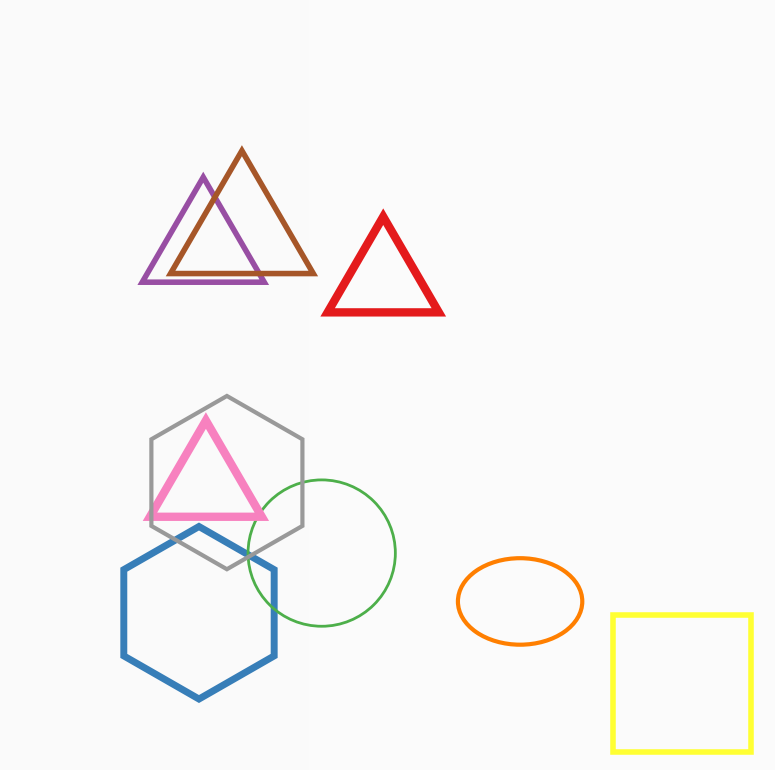[{"shape": "triangle", "thickness": 3, "radius": 0.41, "center": [0.494, 0.636]}, {"shape": "hexagon", "thickness": 2.5, "radius": 0.56, "center": [0.257, 0.204]}, {"shape": "circle", "thickness": 1, "radius": 0.48, "center": [0.415, 0.282]}, {"shape": "triangle", "thickness": 2, "radius": 0.45, "center": [0.262, 0.679]}, {"shape": "oval", "thickness": 1.5, "radius": 0.4, "center": [0.671, 0.219]}, {"shape": "square", "thickness": 2, "radius": 0.45, "center": [0.88, 0.112]}, {"shape": "triangle", "thickness": 2, "radius": 0.53, "center": [0.312, 0.698]}, {"shape": "triangle", "thickness": 3, "radius": 0.42, "center": [0.266, 0.371]}, {"shape": "hexagon", "thickness": 1.5, "radius": 0.56, "center": [0.293, 0.373]}]